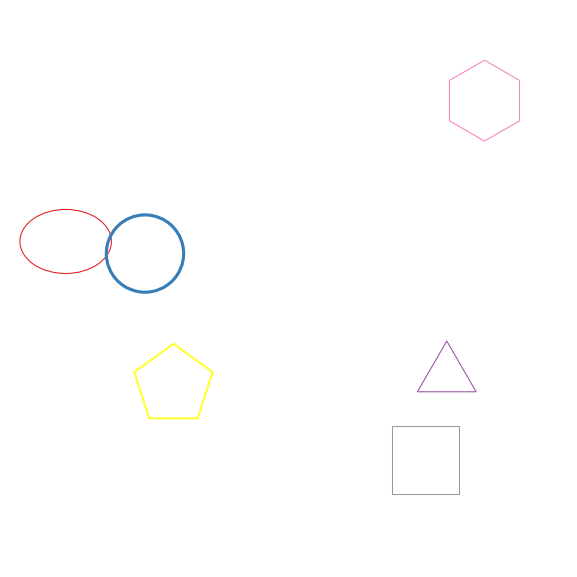[{"shape": "oval", "thickness": 0.5, "radius": 0.4, "center": [0.114, 0.581]}, {"shape": "circle", "thickness": 1.5, "radius": 0.33, "center": [0.251, 0.56]}, {"shape": "triangle", "thickness": 0.5, "radius": 0.29, "center": [0.774, 0.35]}, {"shape": "pentagon", "thickness": 1, "radius": 0.36, "center": [0.3, 0.333]}, {"shape": "hexagon", "thickness": 0.5, "radius": 0.35, "center": [0.839, 0.825]}, {"shape": "square", "thickness": 0.5, "radius": 0.29, "center": [0.737, 0.203]}]